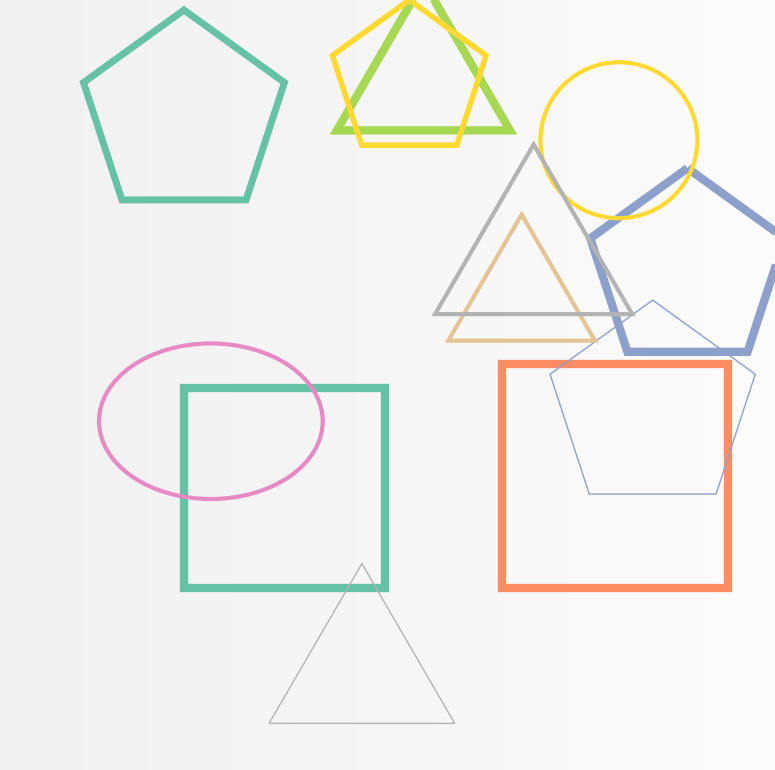[{"shape": "square", "thickness": 3, "radius": 0.65, "center": [0.367, 0.367]}, {"shape": "pentagon", "thickness": 2.5, "radius": 0.68, "center": [0.237, 0.851]}, {"shape": "square", "thickness": 3, "radius": 0.73, "center": [0.794, 0.382]}, {"shape": "pentagon", "thickness": 3, "radius": 0.66, "center": [0.887, 0.65]}, {"shape": "pentagon", "thickness": 0.5, "radius": 0.7, "center": [0.842, 0.471]}, {"shape": "oval", "thickness": 1.5, "radius": 0.72, "center": [0.272, 0.453]}, {"shape": "triangle", "thickness": 3, "radius": 0.64, "center": [0.546, 0.895]}, {"shape": "pentagon", "thickness": 2, "radius": 0.52, "center": [0.528, 0.896]}, {"shape": "circle", "thickness": 1.5, "radius": 0.51, "center": [0.799, 0.818]}, {"shape": "triangle", "thickness": 1.5, "radius": 0.55, "center": [0.673, 0.612]}, {"shape": "triangle", "thickness": 1.5, "radius": 0.73, "center": [0.689, 0.665]}, {"shape": "triangle", "thickness": 0.5, "radius": 0.69, "center": [0.467, 0.13]}]